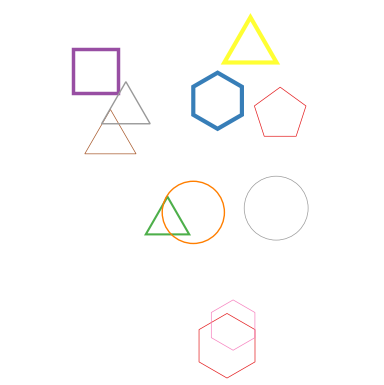[{"shape": "hexagon", "thickness": 0.5, "radius": 0.42, "center": [0.59, 0.102]}, {"shape": "pentagon", "thickness": 0.5, "radius": 0.35, "center": [0.728, 0.703]}, {"shape": "hexagon", "thickness": 3, "radius": 0.36, "center": [0.565, 0.738]}, {"shape": "triangle", "thickness": 1.5, "radius": 0.33, "center": [0.435, 0.424]}, {"shape": "square", "thickness": 2.5, "radius": 0.29, "center": [0.248, 0.816]}, {"shape": "circle", "thickness": 1, "radius": 0.4, "center": [0.502, 0.448]}, {"shape": "triangle", "thickness": 3, "radius": 0.39, "center": [0.65, 0.877]}, {"shape": "triangle", "thickness": 0.5, "radius": 0.38, "center": [0.287, 0.639]}, {"shape": "hexagon", "thickness": 0.5, "radius": 0.33, "center": [0.605, 0.156]}, {"shape": "circle", "thickness": 0.5, "radius": 0.42, "center": [0.717, 0.459]}, {"shape": "triangle", "thickness": 1, "radius": 0.36, "center": [0.327, 0.715]}]